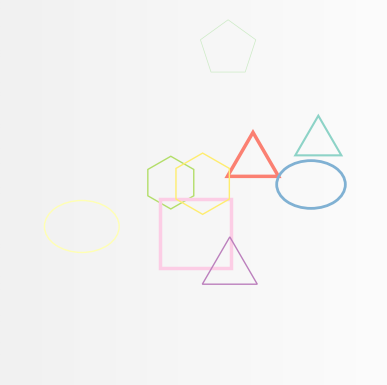[{"shape": "triangle", "thickness": 1.5, "radius": 0.34, "center": [0.821, 0.631]}, {"shape": "oval", "thickness": 1, "radius": 0.48, "center": [0.211, 0.412]}, {"shape": "triangle", "thickness": 2.5, "radius": 0.38, "center": [0.653, 0.58]}, {"shape": "oval", "thickness": 2, "radius": 0.44, "center": [0.803, 0.521]}, {"shape": "hexagon", "thickness": 1, "radius": 0.34, "center": [0.441, 0.526]}, {"shape": "square", "thickness": 2.5, "radius": 0.45, "center": [0.504, 0.393]}, {"shape": "triangle", "thickness": 1, "radius": 0.41, "center": [0.593, 0.303]}, {"shape": "pentagon", "thickness": 0.5, "radius": 0.38, "center": [0.589, 0.874]}, {"shape": "hexagon", "thickness": 1, "radius": 0.4, "center": [0.523, 0.523]}]